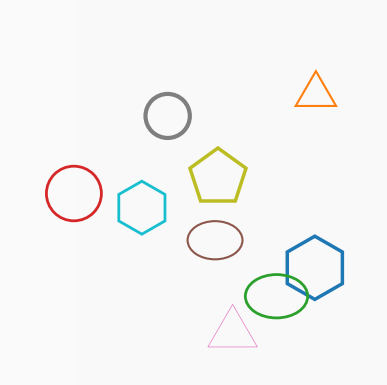[{"shape": "hexagon", "thickness": 2.5, "radius": 0.41, "center": [0.812, 0.304]}, {"shape": "triangle", "thickness": 1.5, "radius": 0.3, "center": [0.815, 0.755]}, {"shape": "oval", "thickness": 2, "radius": 0.4, "center": [0.714, 0.231]}, {"shape": "circle", "thickness": 2, "radius": 0.35, "center": [0.191, 0.497]}, {"shape": "oval", "thickness": 1.5, "radius": 0.35, "center": [0.555, 0.376]}, {"shape": "triangle", "thickness": 0.5, "radius": 0.37, "center": [0.6, 0.136]}, {"shape": "circle", "thickness": 3, "radius": 0.29, "center": [0.433, 0.699]}, {"shape": "pentagon", "thickness": 2.5, "radius": 0.38, "center": [0.562, 0.539]}, {"shape": "hexagon", "thickness": 2, "radius": 0.34, "center": [0.366, 0.461]}]